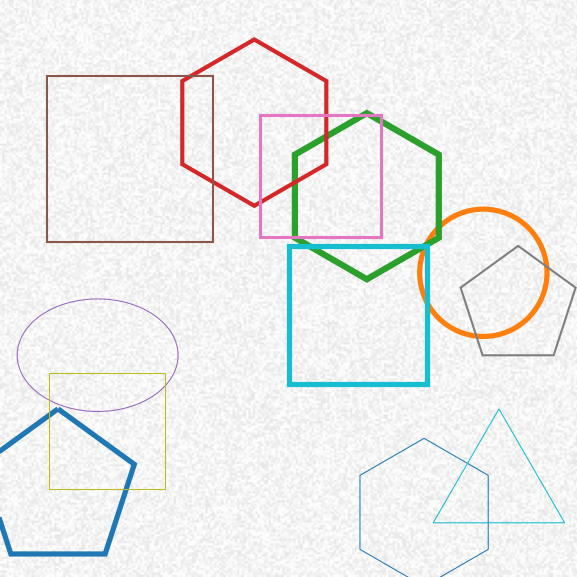[{"shape": "pentagon", "thickness": 2.5, "radius": 0.69, "center": [0.1, 0.152]}, {"shape": "hexagon", "thickness": 0.5, "radius": 0.64, "center": [0.734, 0.112]}, {"shape": "circle", "thickness": 2.5, "radius": 0.55, "center": [0.837, 0.527]}, {"shape": "hexagon", "thickness": 3, "radius": 0.72, "center": [0.635, 0.659]}, {"shape": "hexagon", "thickness": 2, "radius": 0.72, "center": [0.44, 0.787]}, {"shape": "oval", "thickness": 0.5, "radius": 0.7, "center": [0.169, 0.384]}, {"shape": "square", "thickness": 1, "radius": 0.72, "center": [0.226, 0.724]}, {"shape": "square", "thickness": 1.5, "radius": 0.52, "center": [0.554, 0.695]}, {"shape": "pentagon", "thickness": 1, "radius": 0.52, "center": [0.897, 0.469]}, {"shape": "square", "thickness": 0.5, "radius": 0.5, "center": [0.185, 0.253]}, {"shape": "triangle", "thickness": 0.5, "radius": 0.66, "center": [0.864, 0.16]}, {"shape": "square", "thickness": 2.5, "radius": 0.6, "center": [0.62, 0.453]}]